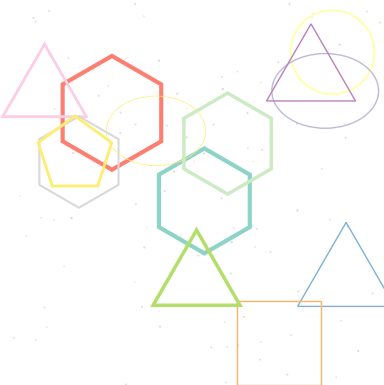[{"shape": "hexagon", "thickness": 3, "radius": 0.68, "center": [0.531, 0.478]}, {"shape": "circle", "thickness": 1.5, "radius": 0.54, "center": [0.864, 0.864]}, {"shape": "oval", "thickness": 1, "radius": 0.69, "center": [0.845, 0.764]}, {"shape": "hexagon", "thickness": 3, "radius": 0.74, "center": [0.291, 0.707]}, {"shape": "triangle", "thickness": 1, "radius": 0.73, "center": [0.899, 0.277]}, {"shape": "square", "thickness": 1, "radius": 0.55, "center": [0.725, 0.11]}, {"shape": "triangle", "thickness": 2.5, "radius": 0.65, "center": [0.511, 0.272]}, {"shape": "triangle", "thickness": 2, "radius": 0.63, "center": [0.116, 0.76]}, {"shape": "hexagon", "thickness": 1.5, "radius": 0.59, "center": [0.205, 0.579]}, {"shape": "triangle", "thickness": 1, "radius": 0.67, "center": [0.808, 0.805]}, {"shape": "hexagon", "thickness": 2.5, "radius": 0.66, "center": [0.591, 0.627]}, {"shape": "oval", "thickness": 0.5, "radius": 0.65, "center": [0.405, 0.66]}, {"shape": "pentagon", "thickness": 2, "radius": 0.5, "center": [0.195, 0.598]}]